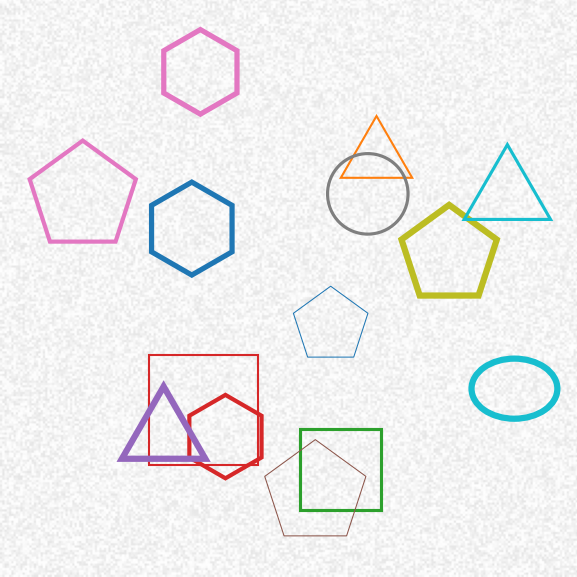[{"shape": "pentagon", "thickness": 0.5, "radius": 0.34, "center": [0.573, 0.436]}, {"shape": "hexagon", "thickness": 2.5, "radius": 0.4, "center": [0.332, 0.603]}, {"shape": "triangle", "thickness": 1, "radius": 0.36, "center": [0.652, 0.727]}, {"shape": "square", "thickness": 1.5, "radius": 0.35, "center": [0.59, 0.186]}, {"shape": "square", "thickness": 1, "radius": 0.47, "center": [0.352, 0.29]}, {"shape": "hexagon", "thickness": 2, "radius": 0.36, "center": [0.39, 0.243]}, {"shape": "triangle", "thickness": 3, "radius": 0.42, "center": [0.283, 0.246]}, {"shape": "pentagon", "thickness": 0.5, "radius": 0.46, "center": [0.546, 0.146]}, {"shape": "pentagon", "thickness": 2, "radius": 0.48, "center": [0.143, 0.659]}, {"shape": "hexagon", "thickness": 2.5, "radius": 0.37, "center": [0.347, 0.875]}, {"shape": "circle", "thickness": 1.5, "radius": 0.35, "center": [0.637, 0.663]}, {"shape": "pentagon", "thickness": 3, "radius": 0.43, "center": [0.778, 0.558]}, {"shape": "oval", "thickness": 3, "radius": 0.37, "center": [0.891, 0.326]}, {"shape": "triangle", "thickness": 1.5, "radius": 0.43, "center": [0.879, 0.662]}]